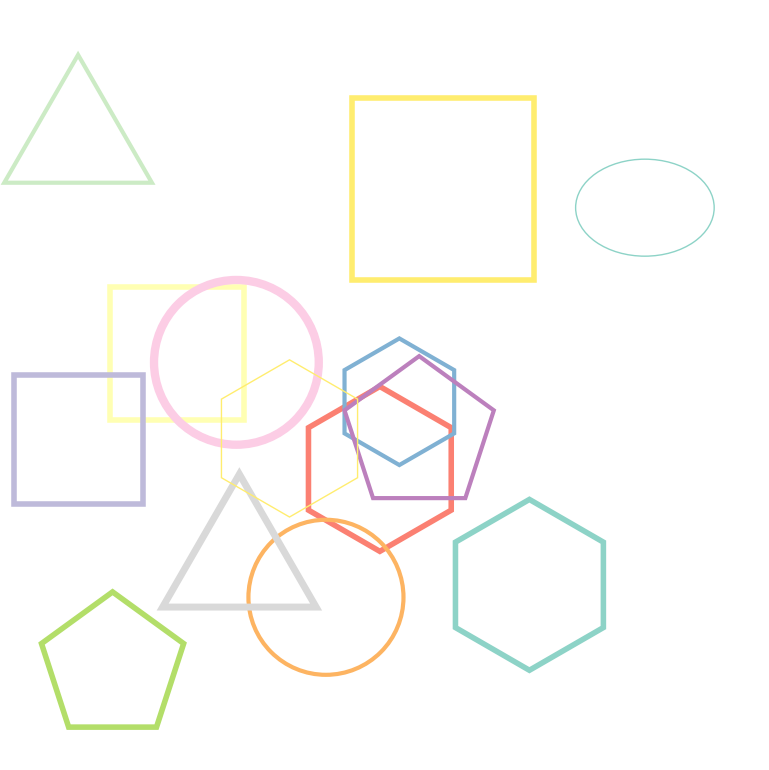[{"shape": "hexagon", "thickness": 2, "radius": 0.55, "center": [0.688, 0.24]}, {"shape": "oval", "thickness": 0.5, "radius": 0.45, "center": [0.838, 0.73]}, {"shape": "square", "thickness": 2, "radius": 0.43, "center": [0.23, 0.541]}, {"shape": "square", "thickness": 2, "radius": 0.42, "center": [0.102, 0.429]}, {"shape": "hexagon", "thickness": 2, "radius": 0.54, "center": [0.493, 0.391]}, {"shape": "hexagon", "thickness": 1.5, "radius": 0.41, "center": [0.519, 0.478]}, {"shape": "circle", "thickness": 1.5, "radius": 0.5, "center": [0.423, 0.224]}, {"shape": "pentagon", "thickness": 2, "radius": 0.49, "center": [0.146, 0.134]}, {"shape": "circle", "thickness": 3, "radius": 0.53, "center": [0.307, 0.529]}, {"shape": "triangle", "thickness": 2.5, "radius": 0.58, "center": [0.311, 0.269]}, {"shape": "pentagon", "thickness": 1.5, "radius": 0.51, "center": [0.544, 0.436]}, {"shape": "triangle", "thickness": 1.5, "radius": 0.55, "center": [0.101, 0.818]}, {"shape": "hexagon", "thickness": 0.5, "radius": 0.51, "center": [0.376, 0.431]}, {"shape": "square", "thickness": 2, "radius": 0.59, "center": [0.575, 0.754]}]